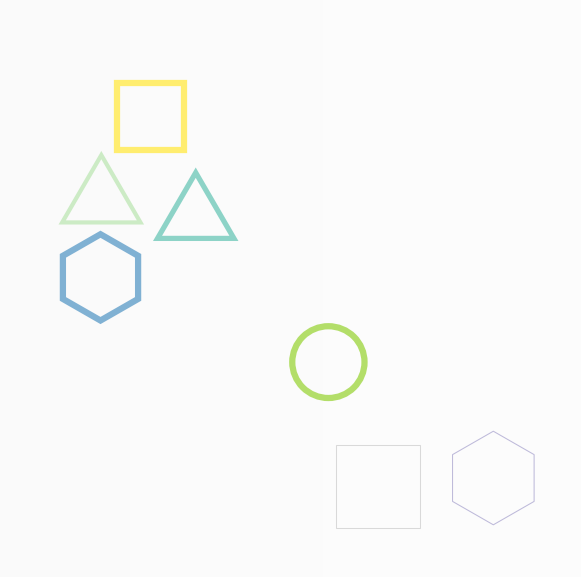[{"shape": "triangle", "thickness": 2.5, "radius": 0.38, "center": [0.337, 0.624]}, {"shape": "hexagon", "thickness": 0.5, "radius": 0.41, "center": [0.849, 0.171]}, {"shape": "hexagon", "thickness": 3, "radius": 0.37, "center": [0.173, 0.519]}, {"shape": "circle", "thickness": 3, "radius": 0.31, "center": [0.565, 0.372]}, {"shape": "square", "thickness": 0.5, "radius": 0.36, "center": [0.65, 0.157]}, {"shape": "triangle", "thickness": 2, "radius": 0.39, "center": [0.174, 0.653]}, {"shape": "square", "thickness": 3, "radius": 0.29, "center": [0.259, 0.797]}]